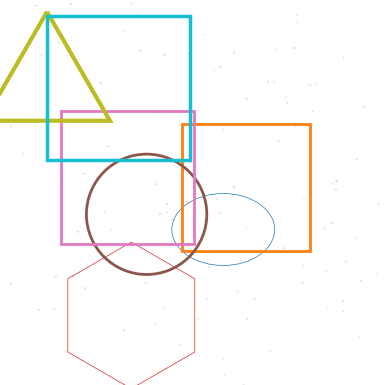[{"shape": "oval", "thickness": 0.5, "radius": 0.67, "center": [0.58, 0.404]}, {"shape": "square", "thickness": 2, "radius": 0.83, "center": [0.639, 0.514]}, {"shape": "hexagon", "thickness": 0.5, "radius": 0.95, "center": [0.341, 0.181]}, {"shape": "circle", "thickness": 2, "radius": 0.78, "center": [0.381, 0.443]}, {"shape": "square", "thickness": 2, "radius": 0.86, "center": [0.331, 0.54]}, {"shape": "triangle", "thickness": 3, "radius": 0.94, "center": [0.122, 0.781]}, {"shape": "square", "thickness": 2.5, "radius": 0.93, "center": [0.308, 0.771]}]